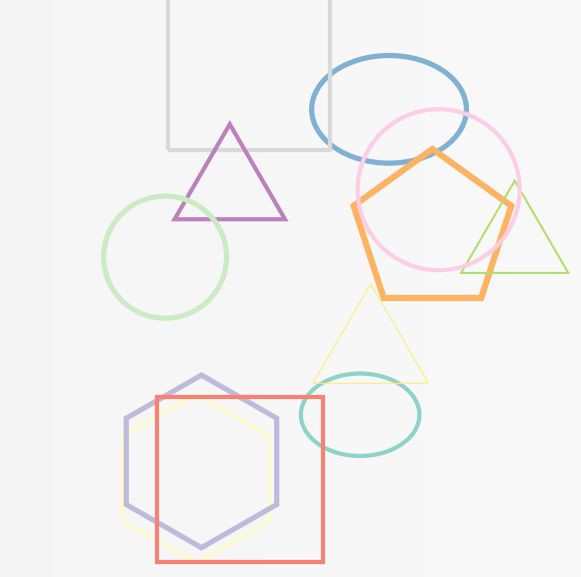[{"shape": "oval", "thickness": 2, "radius": 0.51, "center": [0.62, 0.281]}, {"shape": "hexagon", "thickness": 1, "radius": 0.73, "center": [0.338, 0.17]}, {"shape": "hexagon", "thickness": 2.5, "radius": 0.75, "center": [0.347, 0.2]}, {"shape": "square", "thickness": 2, "radius": 0.71, "center": [0.414, 0.169]}, {"shape": "oval", "thickness": 2.5, "radius": 0.67, "center": [0.669, 0.81]}, {"shape": "pentagon", "thickness": 3, "radius": 0.71, "center": [0.744, 0.599]}, {"shape": "triangle", "thickness": 1, "radius": 0.53, "center": [0.886, 0.58]}, {"shape": "circle", "thickness": 2, "radius": 0.7, "center": [0.755, 0.671]}, {"shape": "square", "thickness": 2, "radius": 0.69, "center": [0.428, 0.878]}, {"shape": "triangle", "thickness": 2, "radius": 0.55, "center": [0.395, 0.674]}, {"shape": "circle", "thickness": 2.5, "radius": 0.53, "center": [0.284, 0.554]}, {"shape": "triangle", "thickness": 0.5, "radius": 0.57, "center": [0.638, 0.393]}]